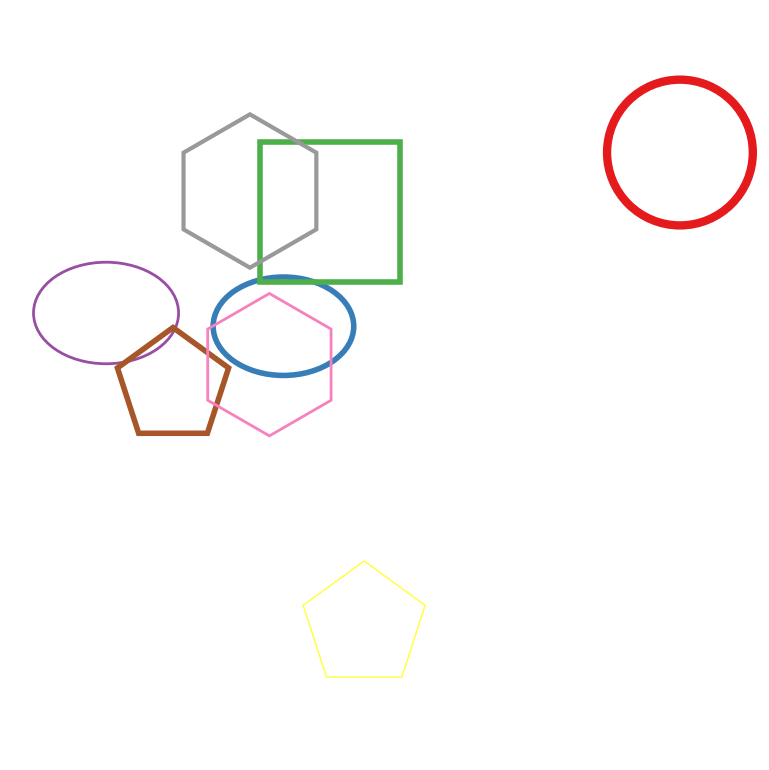[{"shape": "circle", "thickness": 3, "radius": 0.47, "center": [0.883, 0.802]}, {"shape": "oval", "thickness": 2, "radius": 0.46, "center": [0.368, 0.576]}, {"shape": "square", "thickness": 2, "radius": 0.45, "center": [0.429, 0.724]}, {"shape": "oval", "thickness": 1, "radius": 0.47, "center": [0.138, 0.594]}, {"shape": "pentagon", "thickness": 0.5, "radius": 0.42, "center": [0.473, 0.188]}, {"shape": "pentagon", "thickness": 2, "radius": 0.38, "center": [0.225, 0.499]}, {"shape": "hexagon", "thickness": 1, "radius": 0.46, "center": [0.35, 0.526]}, {"shape": "hexagon", "thickness": 1.5, "radius": 0.5, "center": [0.325, 0.752]}]